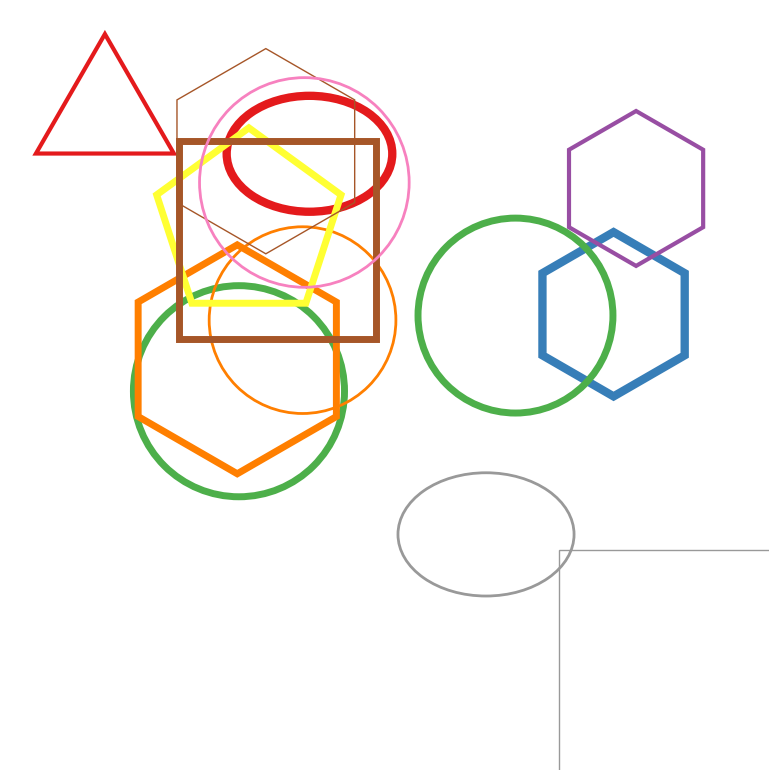[{"shape": "oval", "thickness": 3, "radius": 0.54, "center": [0.402, 0.8]}, {"shape": "triangle", "thickness": 1.5, "radius": 0.52, "center": [0.136, 0.852]}, {"shape": "hexagon", "thickness": 3, "radius": 0.53, "center": [0.797, 0.592]}, {"shape": "circle", "thickness": 2.5, "radius": 0.69, "center": [0.31, 0.492]}, {"shape": "circle", "thickness": 2.5, "radius": 0.63, "center": [0.669, 0.59]}, {"shape": "hexagon", "thickness": 1.5, "radius": 0.5, "center": [0.826, 0.755]}, {"shape": "circle", "thickness": 1, "radius": 0.61, "center": [0.393, 0.584]}, {"shape": "hexagon", "thickness": 2.5, "radius": 0.74, "center": [0.308, 0.533]}, {"shape": "pentagon", "thickness": 2.5, "radius": 0.63, "center": [0.323, 0.708]}, {"shape": "hexagon", "thickness": 0.5, "radius": 0.67, "center": [0.345, 0.804]}, {"shape": "square", "thickness": 2.5, "radius": 0.64, "center": [0.36, 0.688]}, {"shape": "circle", "thickness": 1, "radius": 0.68, "center": [0.395, 0.763]}, {"shape": "square", "thickness": 0.5, "radius": 0.73, "center": [0.873, 0.139]}, {"shape": "oval", "thickness": 1, "radius": 0.57, "center": [0.631, 0.306]}]